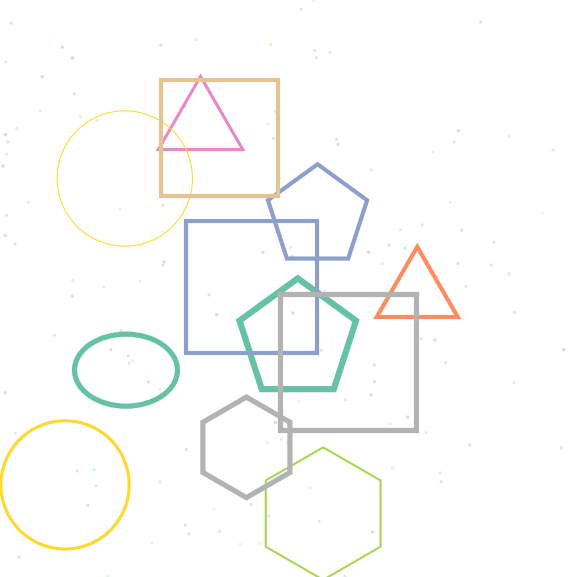[{"shape": "oval", "thickness": 2.5, "radius": 0.45, "center": [0.218, 0.358]}, {"shape": "pentagon", "thickness": 3, "radius": 0.53, "center": [0.516, 0.411]}, {"shape": "triangle", "thickness": 2, "radius": 0.41, "center": [0.723, 0.491]}, {"shape": "pentagon", "thickness": 2, "radius": 0.45, "center": [0.55, 0.624]}, {"shape": "square", "thickness": 2, "radius": 0.57, "center": [0.436, 0.502]}, {"shape": "triangle", "thickness": 1.5, "radius": 0.42, "center": [0.347, 0.782]}, {"shape": "hexagon", "thickness": 1, "radius": 0.57, "center": [0.56, 0.11]}, {"shape": "circle", "thickness": 0.5, "radius": 0.59, "center": [0.216, 0.69]}, {"shape": "circle", "thickness": 1.5, "radius": 0.56, "center": [0.113, 0.16]}, {"shape": "square", "thickness": 2, "radius": 0.5, "center": [0.38, 0.76]}, {"shape": "hexagon", "thickness": 2.5, "radius": 0.44, "center": [0.427, 0.224]}, {"shape": "square", "thickness": 2.5, "radius": 0.59, "center": [0.602, 0.372]}]